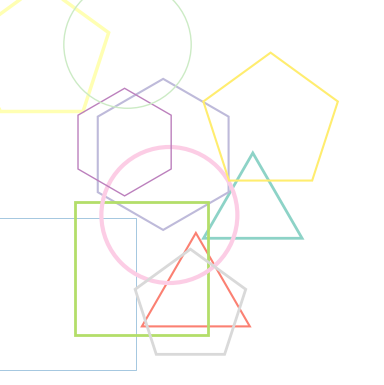[{"shape": "triangle", "thickness": 2, "radius": 0.74, "center": [0.657, 0.455]}, {"shape": "pentagon", "thickness": 2.5, "radius": 0.92, "center": [0.108, 0.859]}, {"shape": "hexagon", "thickness": 1.5, "radius": 0.98, "center": [0.424, 0.599]}, {"shape": "triangle", "thickness": 1.5, "radius": 0.81, "center": [0.509, 0.233]}, {"shape": "square", "thickness": 0.5, "radius": 0.99, "center": [0.155, 0.237]}, {"shape": "square", "thickness": 2, "radius": 0.86, "center": [0.368, 0.303]}, {"shape": "circle", "thickness": 3, "radius": 0.88, "center": [0.44, 0.442]}, {"shape": "pentagon", "thickness": 2, "radius": 0.76, "center": [0.495, 0.202]}, {"shape": "hexagon", "thickness": 1, "radius": 0.7, "center": [0.324, 0.631]}, {"shape": "circle", "thickness": 1, "radius": 0.83, "center": [0.331, 0.884]}, {"shape": "pentagon", "thickness": 1.5, "radius": 0.92, "center": [0.703, 0.68]}]